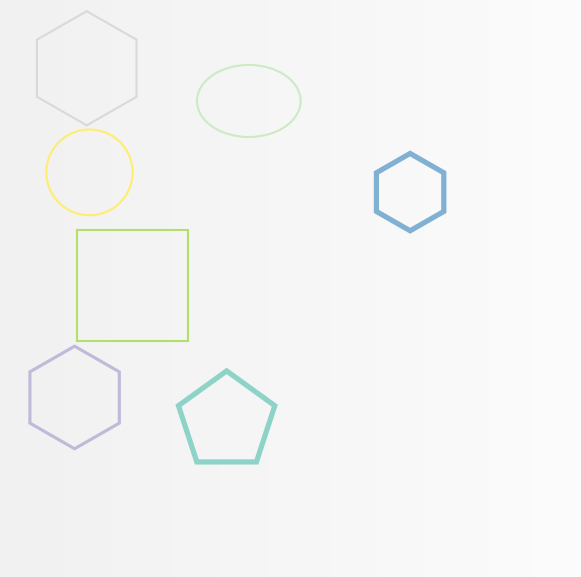[{"shape": "pentagon", "thickness": 2.5, "radius": 0.44, "center": [0.39, 0.27]}, {"shape": "hexagon", "thickness": 1.5, "radius": 0.44, "center": [0.128, 0.311]}, {"shape": "hexagon", "thickness": 2.5, "radius": 0.33, "center": [0.706, 0.666]}, {"shape": "square", "thickness": 1, "radius": 0.48, "center": [0.228, 0.505]}, {"shape": "hexagon", "thickness": 1, "radius": 0.49, "center": [0.149, 0.881]}, {"shape": "oval", "thickness": 1, "radius": 0.45, "center": [0.428, 0.824]}, {"shape": "circle", "thickness": 1, "radius": 0.37, "center": [0.154, 0.701]}]